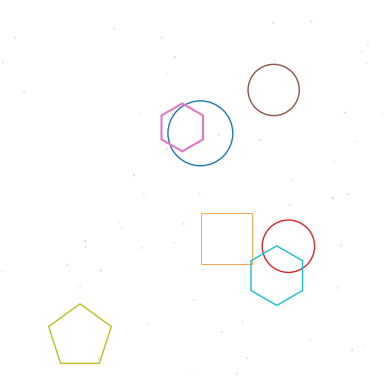[{"shape": "circle", "thickness": 1, "radius": 0.42, "center": [0.52, 0.654]}, {"shape": "square", "thickness": 0.5, "radius": 0.33, "center": [0.589, 0.38]}, {"shape": "circle", "thickness": 1, "radius": 0.34, "center": [0.749, 0.36]}, {"shape": "circle", "thickness": 1, "radius": 0.33, "center": [0.711, 0.766]}, {"shape": "hexagon", "thickness": 1.5, "radius": 0.31, "center": [0.473, 0.669]}, {"shape": "pentagon", "thickness": 1, "radius": 0.43, "center": [0.208, 0.125]}, {"shape": "hexagon", "thickness": 1, "radius": 0.39, "center": [0.719, 0.284]}]